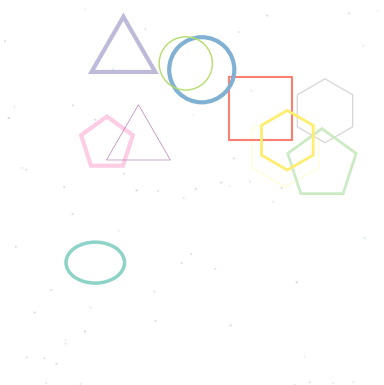[{"shape": "oval", "thickness": 2.5, "radius": 0.38, "center": [0.247, 0.318]}, {"shape": "hexagon", "thickness": 0.5, "radius": 0.5, "center": [0.741, 0.614]}, {"shape": "triangle", "thickness": 3, "radius": 0.48, "center": [0.32, 0.861]}, {"shape": "square", "thickness": 1.5, "radius": 0.41, "center": [0.676, 0.719]}, {"shape": "circle", "thickness": 3, "radius": 0.42, "center": [0.524, 0.819]}, {"shape": "circle", "thickness": 1, "radius": 0.35, "center": [0.483, 0.835]}, {"shape": "pentagon", "thickness": 3, "radius": 0.35, "center": [0.278, 0.627]}, {"shape": "hexagon", "thickness": 1, "radius": 0.42, "center": [0.844, 0.712]}, {"shape": "triangle", "thickness": 0.5, "radius": 0.48, "center": [0.36, 0.632]}, {"shape": "pentagon", "thickness": 2, "radius": 0.47, "center": [0.836, 0.573]}, {"shape": "hexagon", "thickness": 2, "radius": 0.39, "center": [0.746, 0.636]}]